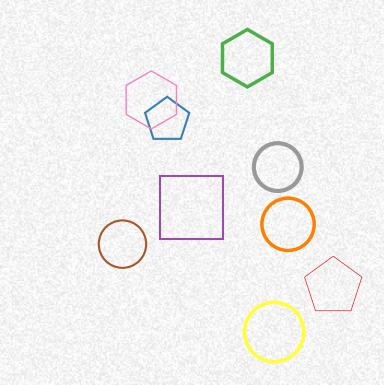[{"shape": "pentagon", "thickness": 0.5, "radius": 0.39, "center": [0.866, 0.256]}, {"shape": "pentagon", "thickness": 1.5, "radius": 0.3, "center": [0.434, 0.688]}, {"shape": "hexagon", "thickness": 2.5, "radius": 0.37, "center": [0.643, 0.849]}, {"shape": "square", "thickness": 1.5, "radius": 0.41, "center": [0.497, 0.461]}, {"shape": "circle", "thickness": 2.5, "radius": 0.34, "center": [0.748, 0.417]}, {"shape": "circle", "thickness": 2.5, "radius": 0.38, "center": [0.712, 0.138]}, {"shape": "circle", "thickness": 1.5, "radius": 0.31, "center": [0.318, 0.366]}, {"shape": "hexagon", "thickness": 1, "radius": 0.38, "center": [0.393, 0.741]}, {"shape": "circle", "thickness": 3, "radius": 0.31, "center": [0.721, 0.566]}]